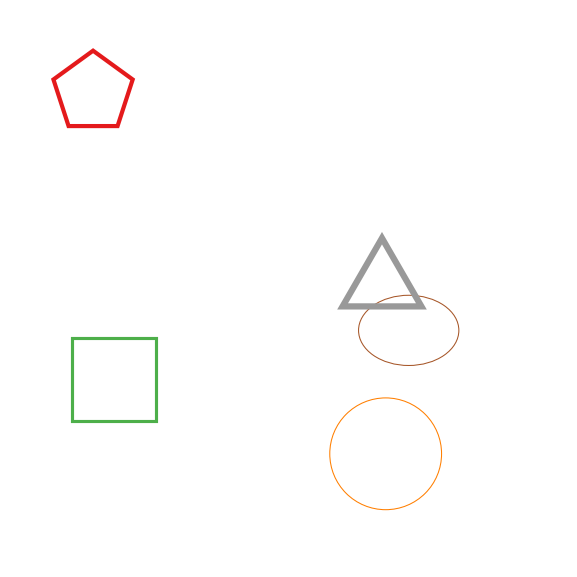[{"shape": "pentagon", "thickness": 2, "radius": 0.36, "center": [0.161, 0.839]}, {"shape": "square", "thickness": 1.5, "radius": 0.36, "center": [0.197, 0.342]}, {"shape": "circle", "thickness": 0.5, "radius": 0.48, "center": [0.668, 0.213]}, {"shape": "oval", "thickness": 0.5, "radius": 0.43, "center": [0.708, 0.427]}, {"shape": "triangle", "thickness": 3, "radius": 0.39, "center": [0.661, 0.508]}]